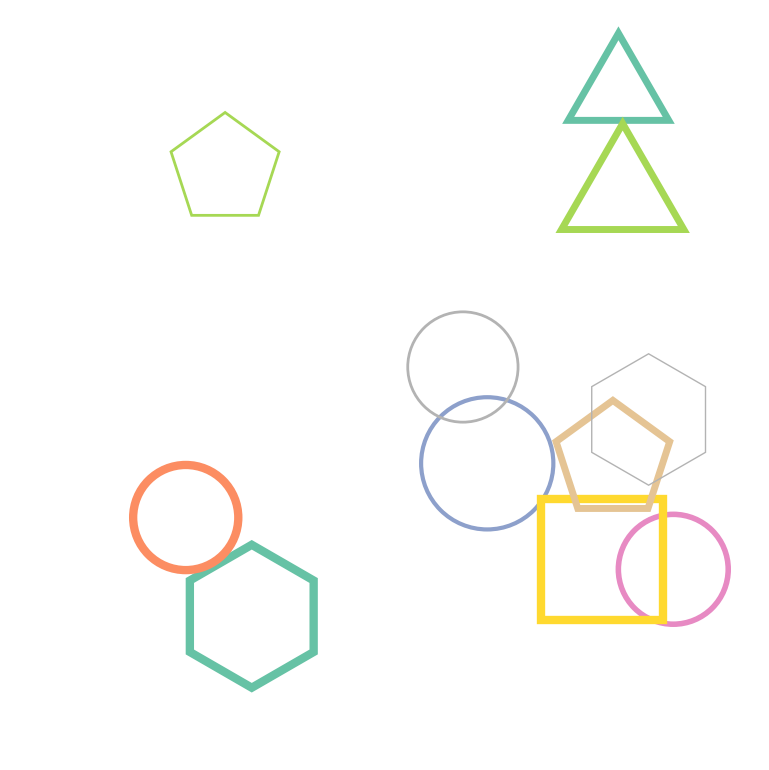[{"shape": "triangle", "thickness": 2.5, "radius": 0.38, "center": [0.803, 0.881]}, {"shape": "hexagon", "thickness": 3, "radius": 0.46, "center": [0.327, 0.2]}, {"shape": "circle", "thickness": 3, "radius": 0.34, "center": [0.241, 0.328]}, {"shape": "circle", "thickness": 1.5, "radius": 0.43, "center": [0.633, 0.398]}, {"shape": "circle", "thickness": 2, "radius": 0.36, "center": [0.874, 0.261]}, {"shape": "pentagon", "thickness": 1, "radius": 0.37, "center": [0.292, 0.78]}, {"shape": "triangle", "thickness": 2.5, "radius": 0.46, "center": [0.809, 0.748]}, {"shape": "square", "thickness": 3, "radius": 0.4, "center": [0.782, 0.273]}, {"shape": "pentagon", "thickness": 2.5, "radius": 0.39, "center": [0.796, 0.402]}, {"shape": "hexagon", "thickness": 0.5, "radius": 0.43, "center": [0.842, 0.455]}, {"shape": "circle", "thickness": 1, "radius": 0.36, "center": [0.601, 0.523]}]